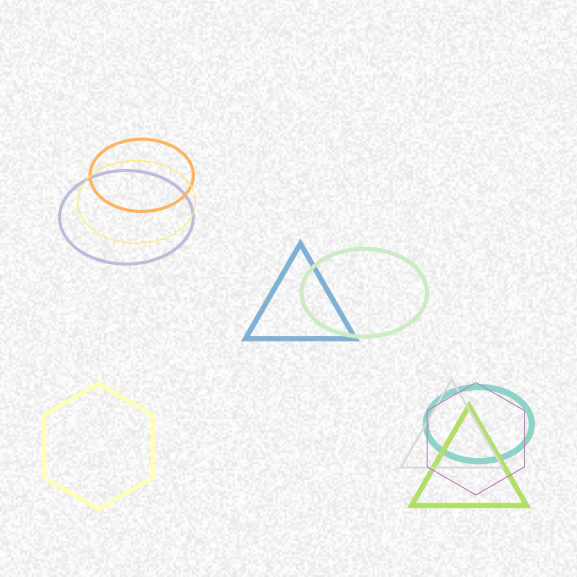[{"shape": "oval", "thickness": 3, "radius": 0.46, "center": [0.829, 0.265]}, {"shape": "hexagon", "thickness": 2, "radius": 0.54, "center": [0.171, 0.226]}, {"shape": "oval", "thickness": 1.5, "radius": 0.58, "center": [0.219, 0.623]}, {"shape": "triangle", "thickness": 2.5, "radius": 0.55, "center": [0.52, 0.468]}, {"shape": "oval", "thickness": 1.5, "radius": 0.45, "center": [0.245, 0.696]}, {"shape": "triangle", "thickness": 2.5, "radius": 0.58, "center": [0.812, 0.181]}, {"shape": "triangle", "thickness": 1, "radius": 0.51, "center": [0.782, 0.24]}, {"shape": "hexagon", "thickness": 0.5, "radius": 0.49, "center": [0.824, 0.239]}, {"shape": "oval", "thickness": 2, "radius": 0.54, "center": [0.631, 0.492]}, {"shape": "oval", "thickness": 0.5, "radius": 0.51, "center": [0.236, 0.65]}]